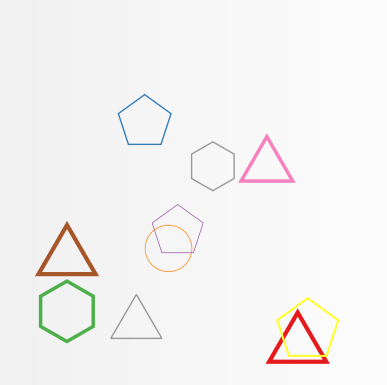[{"shape": "triangle", "thickness": 3, "radius": 0.43, "center": [0.768, 0.103]}, {"shape": "pentagon", "thickness": 1, "radius": 0.36, "center": [0.373, 0.683]}, {"shape": "hexagon", "thickness": 2.5, "radius": 0.39, "center": [0.173, 0.191]}, {"shape": "pentagon", "thickness": 0.5, "radius": 0.35, "center": [0.459, 0.4]}, {"shape": "circle", "thickness": 0.5, "radius": 0.3, "center": [0.435, 0.355]}, {"shape": "pentagon", "thickness": 1.5, "radius": 0.41, "center": [0.794, 0.143]}, {"shape": "triangle", "thickness": 3, "radius": 0.43, "center": [0.173, 0.331]}, {"shape": "triangle", "thickness": 2.5, "radius": 0.38, "center": [0.689, 0.568]}, {"shape": "hexagon", "thickness": 1, "radius": 0.32, "center": [0.549, 0.568]}, {"shape": "triangle", "thickness": 1, "radius": 0.38, "center": [0.352, 0.159]}]